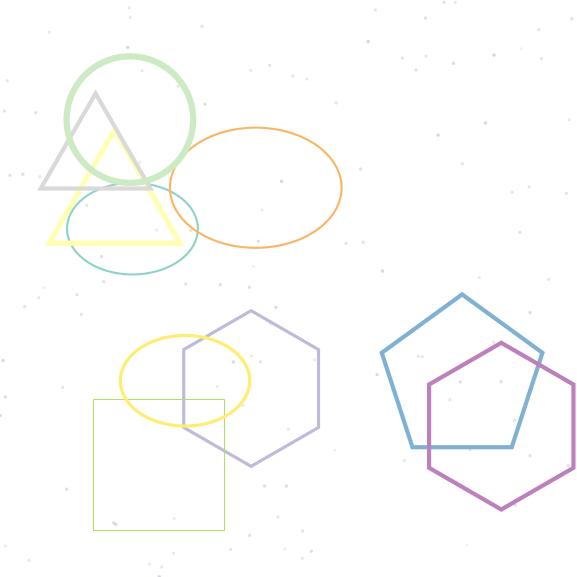[{"shape": "oval", "thickness": 1, "radius": 0.57, "center": [0.229, 0.603]}, {"shape": "triangle", "thickness": 2.5, "radius": 0.65, "center": [0.198, 0.644]}, {"shape": "hexagon", "thickness": 1.5, "radius": 0.67, "center": [0.435, 0.326]}, {"shape": "pentagon", "thickness": 2, "radius": 0.73, "center": [0.8, 0.343]}, {"shape": "oval", "thickness": 1, "radius": 0.74, "center": [0.443, 0.674]}, {"shape": "square", "thickness": 0.5, "radius": 0.57, "center": [0.274, 0.195]}, {"shape": "triangle", "thickness": 2, "radius": 0.55, "center": [0.166, 0.728]}, {"shape": "hexagon", "thickness": 2, "radius": 0.72, "center": [0.868, 0.261]}, {"shape": "circle", "thickness": 3, "radius": 0.55, "center": [0.225, 0.792]}, {"shape": "oval", "thickness": 1.5, "radius": 0.56, "center": [0.32, 0.34]}]